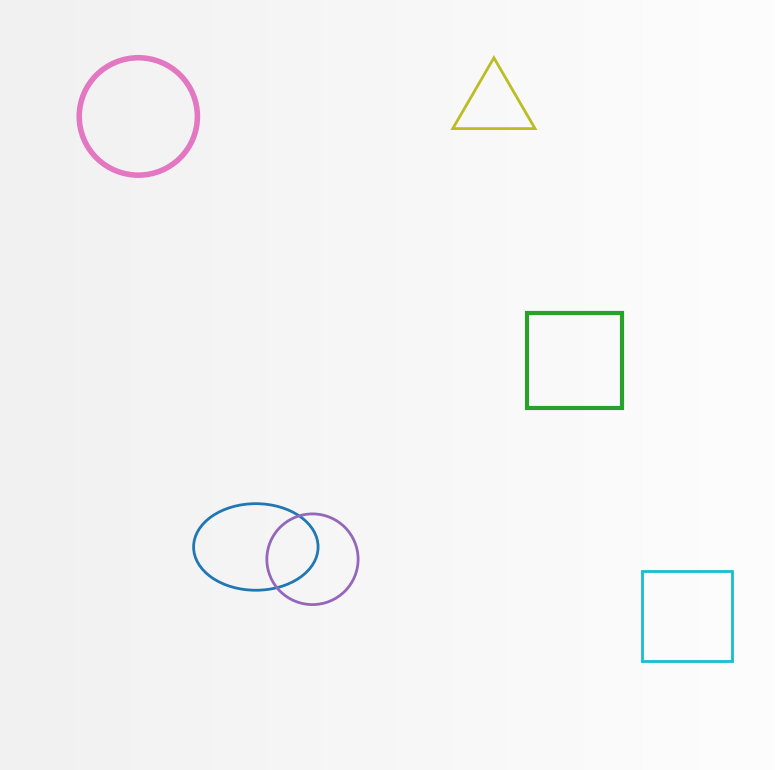[{"shape": "oval", "thickness": 1, "radius": 0.4, "center": [0.33, 0.29]}, {"shape": "square", "thickness": 1.5, "radius": 0.31, "center": [0.741, 0.532]}, {"shape": "circle", "thickness": 1, "radius": 0.29, "center": [0.403, 0.274]}, {"shape": "circle", "thickness": 2, "radius": 0.38, "center": [0.178, 0.849]}, {"shape": "triangle", "thickness": 1, "radius": 0.31, "center": [0.637, 0.864]}, {"shape": "square", "thickness": 1, "radius": 0.29, "center": [0.886, 0.2]}]